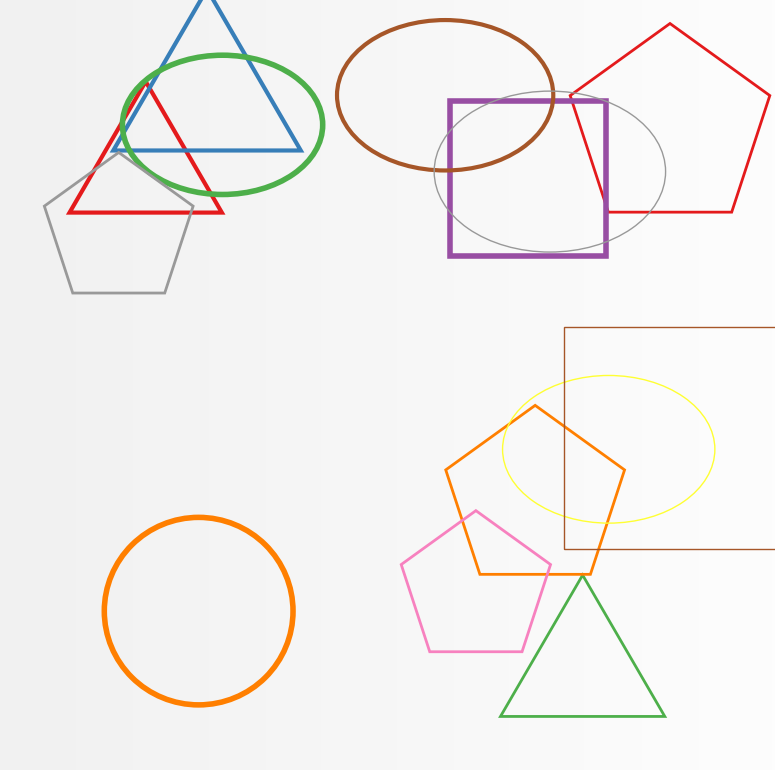[{"shape": "triangle", "thickness": 1.5, "radius": 0.57, "center": [0.188, 0.781]}, {"shape": "pentagon", "thickness": 1, "radius": 0.68, "center": [0.865, 0.834]}, {"shape": "triangle", "thickness": 1.5, "radius": 0.7, "center": [0.267, 0.874]}, {"shape": "triangle", "thickness": 1, "radius": 0.61, "center": [0.752, 0.131]}, {"shape": "oval", "thickness": 2, "radius": 0.65, "center": [0.287, 0.838]}, {"shape": "square", "thickness": 2, "radius": 0.5, "center": [0.681, 0.768]}, {"shape": "pentagon", "thickness": 1, "radius": 0.61, "center": [0.691, 0.352]}, {"shape": "circle", "thickness": 2, "radius": 0.61, "center": [0.256, 0.206]}, {"shape": "oval", "thickness": 0.5, "radius": 0.68, "center": [0.785, 0.416]}, {"shape": "oval", "thickness": 1.5, "radius": 0.7, "center": [0.574, 0.876]}, {"shape": "square", "thickness": 0.5, "radius": 0.72, "center": [0.872, 0.431]}, {"shape": "pentagon", "thickness": 1, "radius": 0.51, "center": [0.614, 0.236]}, {"shape": "pentagon", "thickness": 1, "radius": 0.5, "center": [0.153, 0.701]}, {"shape": "oval", "thickness": 0.5, "radius": 0.75, "center": [0.71, 0.777]}]